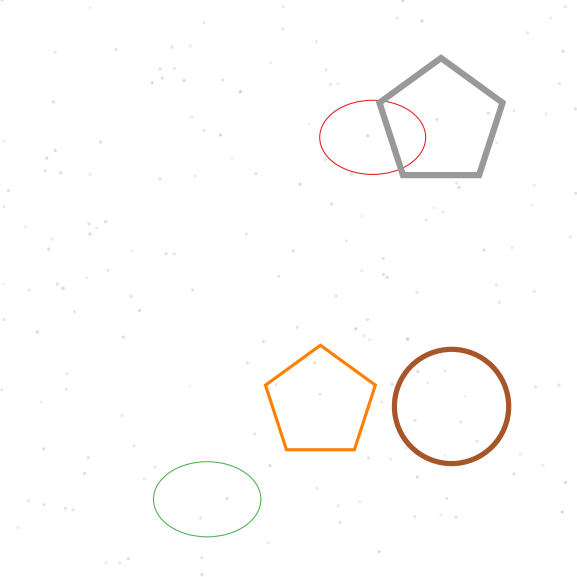[{"shape": "oval", "thickness": 0.5, "radius": 0.46, "center": [0.645, 0.761]}, {"shape": "oval", "thickness": 0.5, "radius": 0.46, "center": [0.359, 0.135]}, {"shape": "pentagon", "thickness": 1.5, "radius": 0.5, "center": [0.555, 0.301]}, {"shape": "circle", "thickness": 2.5, "radius": 0.49, "center": [0.782, 0.295]}, {"shape": "pentagon", "thickness": 3, "radius": 0.56, "center": [0.764, 0.787]}]